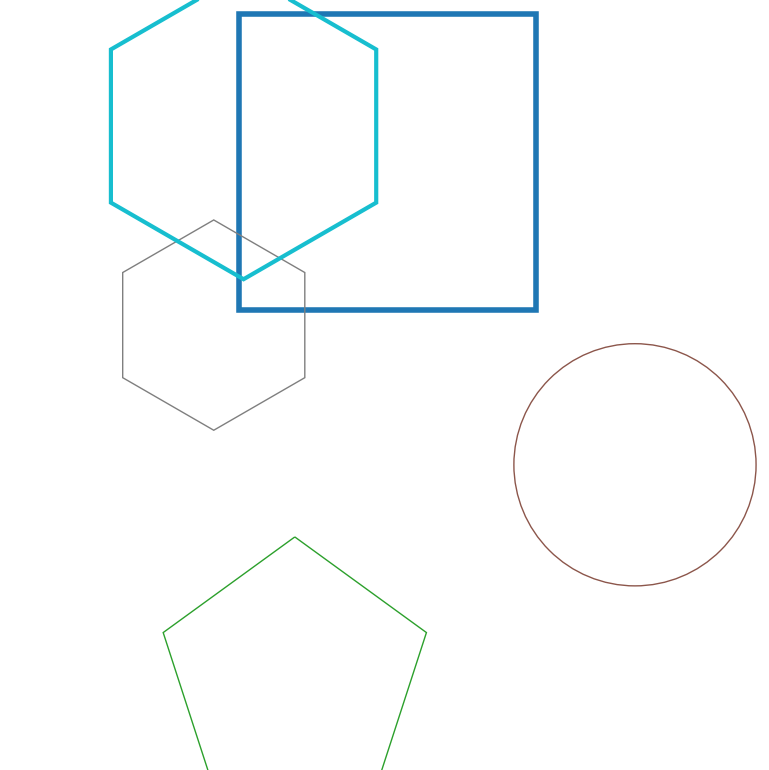[{"shape": "square", "thickness": 2, "radius": 0.96, "center": [0.504, 0.79]}, {"shape": "pentagon", "thickness": 0.5, "radius": 0.9, "center": [0.383, 0.123]}, {"shape": "circle", "thickness": 0.5, "radius": 0.79, "center": [0.825, 0.396]}, {"shape": "hexagon", "thickness": 0.5, "radius": 0.68, "center": [0.278, 0.578]}, {"shape": "hexagon", "thickness": 1.5, "radius": 0.99, "center": [0.316, 0.836]}]